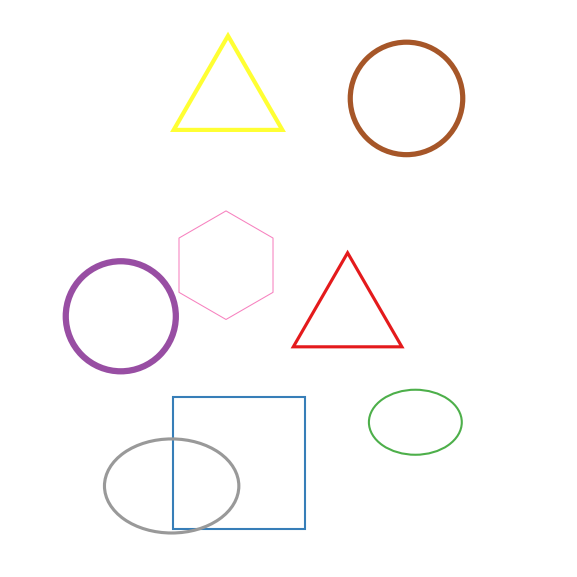[{"shape": "triangle", "thickness": 1.5, "radius": 0.54, "center": [0.602, 0.453]}, {"shape": "square", "thickness": 1, "radius": 0.57, "center": [0.414, 0.197]}, {"shape": "oval", "thickness": 1, "radius": 0.4, "center": [0.719, 0.268]}, {"shape": "circle", "thickness": 3, "radius": 0.48, "center": [0.209, 0.451]}, {"shape": "triangle", "thickness": 2, "radius": 0.54, "center": [0.395, 0.829]}, {"shape": "circle", "thickness": 2.5, "radius": 0.49, "center": [0.704, 0.829]}, {"shape": "hexagon", "thickness": 0.5, "radius": 0.47, "center": [0.391, 0.54]}, {"shape": "oval", "thickness": 1.5, "radius": 0.58, "center": [0.297, 0.158]}]